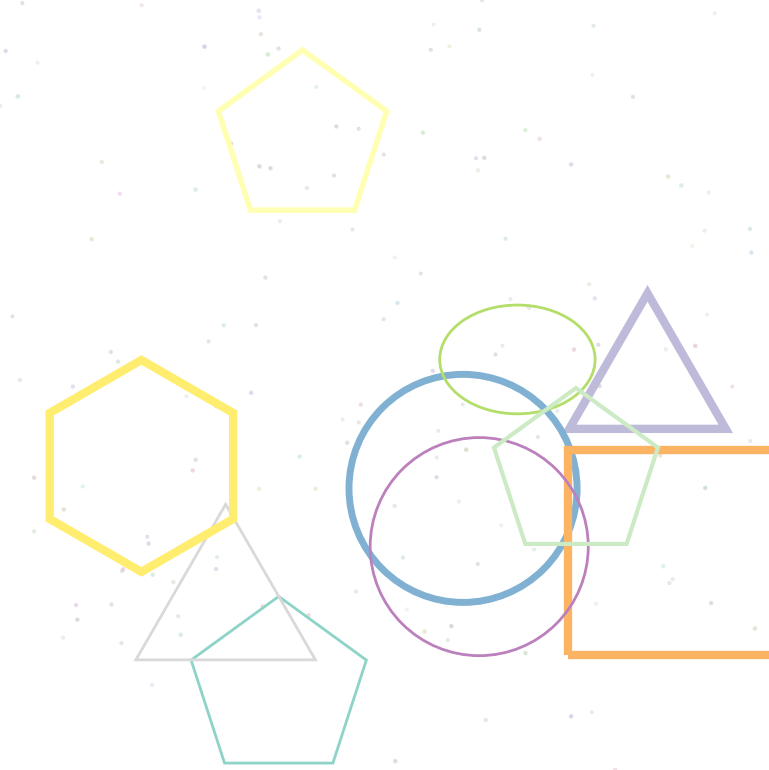[{"shape": "pentagon", "thickness": 1, "radius": 0.6, "center": [0.362, 0.106]}, {"shape": "pentagon", "thickness": 2, "radius": 0.57, "center": [0.393, 0.82]}, {"shape": "triangle", "thickness": 3, "radius": 0.59, "center": [0.841, 0.502]}, {"shape": "circle", "thickness": 2.5, "radius": 0.74, "center": [0.601, 0.366]}, {"shape": "square", "thickness": 3, "radius": 0.67, "center": [0.871, 0.282]}, {"shape": "oval", "thickness": 1, "radius": 0.5, "center": [0.672, 0.533]}, {"shape": "triangle", "thickness": 1, "radius": 0.67, "center": [0.293, 0.21]}, {"shape": "circle", "thickness": 1, "radius": 0.71, "center": [0.622, 0.29]}, {"shape": "pentagon", "thickness": 1.5, "radius": 0.56, "center": [0.748, 0.384]}, {"shape": "hexagon", "thickness": 3, "radius": 0.69, "center": [0.184, 0.395]}]